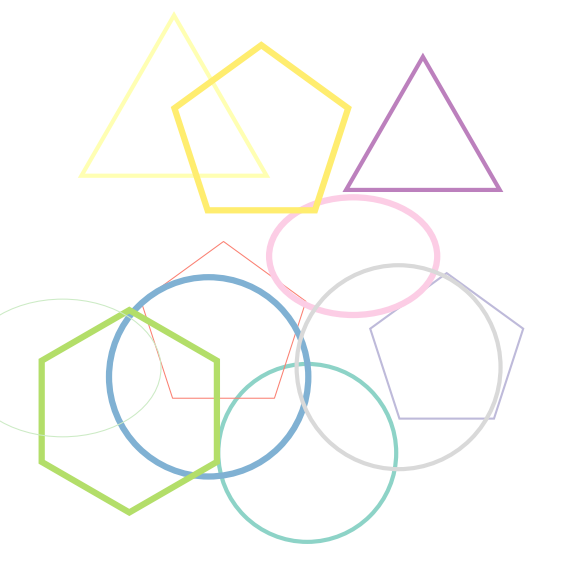[{"shape": "circle", "thickness": 2, "radius": 0.77, "center": [0.532, 0.215]}, {"shape": "triangle", "thickness": 2, "radius": 0.93, "center": [0.301, 0.787]}, {"shape": "pentagon", "thickness": 1, "radius": 0.7, "center": [0.774, 0.387]}, {"shape": "pentagon", "thickness": 0.5, "radius": 0.75, "center": [0.387, 0.431]}, {"shape": "circle", "thickness": 3, "radius": 0.86, "center": [0.361, 0.347]}, {"shape": "hexagon", "thickness": 3, "radius": 0.88, "center": [0.224, 0.287]}, {"shape": "oval", "thickness": 3, "radius": 0.73, "center": [0.612, 0.556]}, {"shape": "circle", "thickness": 2, "radius": 0.88, "center": [0.69, 0.363]}, {"shape": "triangle", "thickness": 2, "radius": 0.77, "center": [0.732, 0.747]}, {"shape": "oval", "thickness": 0.5, "radius": 0.85, "center": [0.108, 0.362]}, {"shape": "pentagon", "thickness": 3, "radius": 0.79, "center": [0.452, 0.763]}]